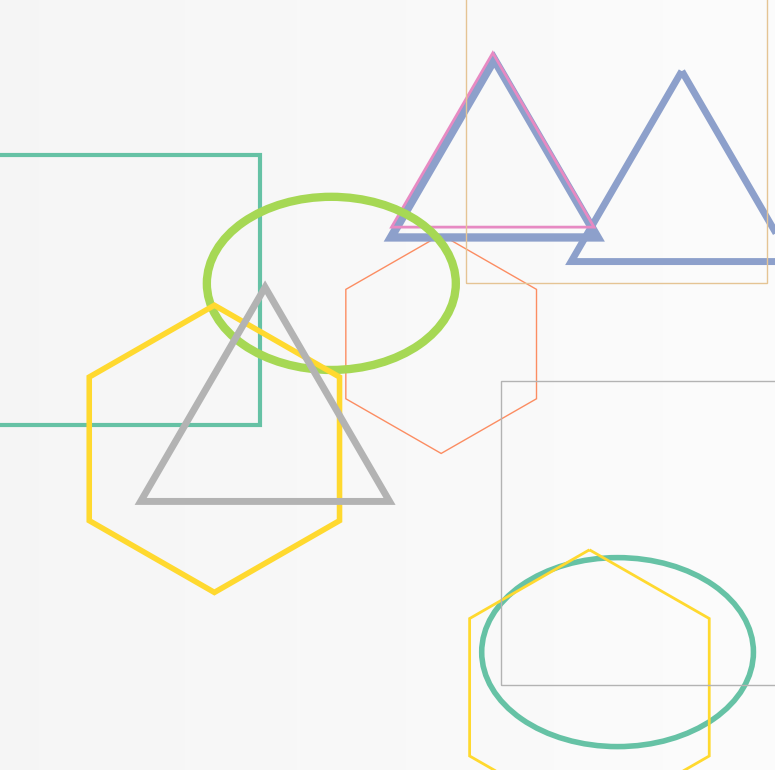[{"shape": "square", "thickness": 1.5, "radius": 0.88, "center": [0.16, 0.623]}, {"shape": "oval", "thickness": 2, "radius": 0.88, "center": [0.797, 0.153]}, {"shape": "hexagon", "thickness": 0.5, "radius": 0.71, "center": [0.569, 0.553]}, {"shape": "triangle", "thickness": 2.5, "radius": 0.82, "center": [0.88, 0.743]}, {"shape": "triangle", "thickness": 3, "radius": 0.77, "center": [0.638, 0.769]}, {"shape": "triangle", "thickness": 1, "radius": 0.75, "center": [0.636, 0.78]}, {"shape": "oval", "thickness": 3, "radius": 0.8, "center": [0.428, 0.632]}, {"shape": "hexagon", "thickness": 2, "radius": 0.93, "center": [0.277, 0.417]}, {"shape": "hexagon", "thickness": 1, "radius": 0.89, "center": [0.761, 0.107]}, {"shape": "square", "thickness": 0.5, "radius": 0.97, "center": [0.796, 0.826]}, {"shape": "square", "thickness": 0.5, "radius": 0.99, "center": [0.844, 0.308]}, {"shape": "triangle", "thickness": 2.5, "radius": 0.93, "center": [0.342, 0.441]}]